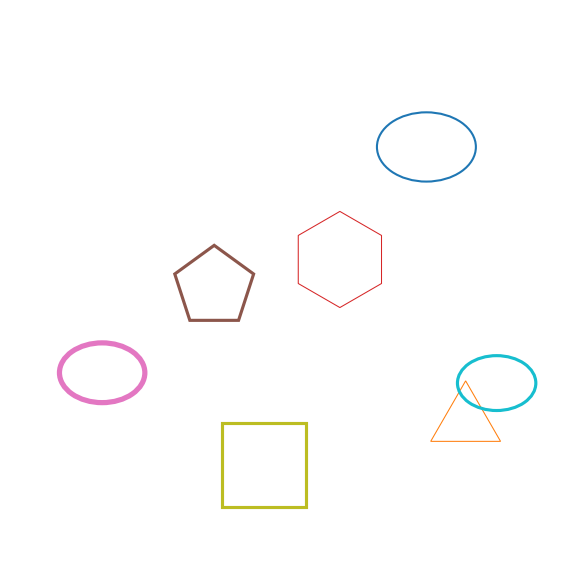[{"shape": "oval", "thickness": 1, "radius": 0.43, "center": [0.738, 0.745]}, {"shape": "triangle", "thickness": 0.5, "radius": 0.35, "center": [0.806, 0.27]}, {"shape": "hexagon", "thickness": 0.5, "radius": 0.42, "center": [0.589, 0.55]}, {"shape": "pentagon", "thickness": 1.5, "radius": 0.36, "center": [0.371, 0.502]}, {"shape": "oval", "thickness": 2.5, "radius": 0.37, "center": [0.177, 0.354]}, {"shape": "square", "thickness": 1.5, "radius": 0.37, "center": [0.457, 0.194]}, {"shape": "oval", "thickness": 1.5, "radius": 0.34, "center": [0.86, 0.336]}]